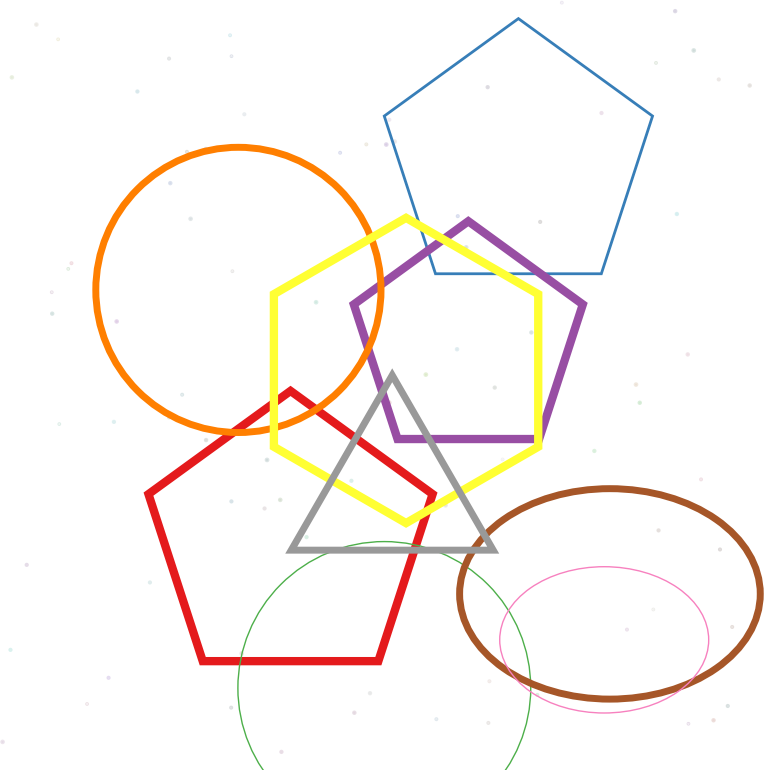[{"shape": "pentagon", "thickness": 3, "radius": 0.97, "center": [0.377, 0.298]}, {"shape": "pentagon", "thickness": 1, "radius": 0.92, "center": [0.673, 0.793]}, {"shape": "circle", "thickness": 0.5, "radius": 0.95, "center": [0.499, 0.106]}, {"shape": "pentagon", "thickness": 3, "radius": 0.78, "center": [0.608, 0.556]}, {"shape": "circle", "thickness": 2.5, "radius": 0.93, "center": [0.31, 0.623]}, {"shape": "hexagon", "thickness": 3, "radius": 0.99, "center": [0.527, 0.519]}, {"shape": "oval", "thickness": 2.5, "radius": 0.98, "center": [0.792, 0.229]}, {"shape": "oval", "thickness": 0.5, "radius": 0.68, "center": [0.785, 0.169]}, {"shape": "triangle", "thickness": 2.5, "radius": 0.76, "center": [0.509, 0.361]}]